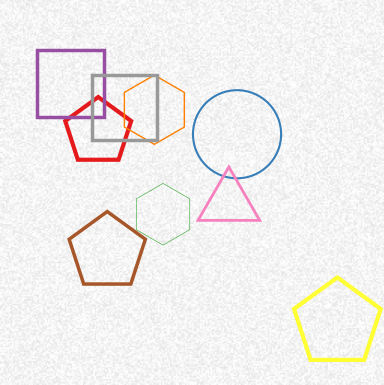[{"shape": "pentagon", "thickness": 3, "radius": 0.45, "center": [0.255, 0.658]}, {"shape": "circle", "thickness": 1.5, "radius": 0.57, "center": [0.616, 0.651]}, {"shape": "hexagon", "thickness": 0.5, "radius": 0.4, "center": [0.423, 0.443]}, {"shape": "square", "thickness": 2.5, "radius": 0.43, "center": [0.184, 0.783]}, {"shape": "hexagon", "thickness": 1, "radius": 0.45, "center": [0.401, 0.715]}, {"shape": "pentagon", "thickness": 3, "radius": 0.59, "center": [0.876, 0.161]}, {"shape": "pentagon", "thickness": 2.5, "radius": 0.52, "center": [0.279, 0.346]}, {"shape": "triangle", "thickness": 2, "radius": 0.46, "center": [0.594, 0.474]}, {"shape": "square", "thickness": 2.5, "radius": 0.42, "center": [0.324, 0.721]}]